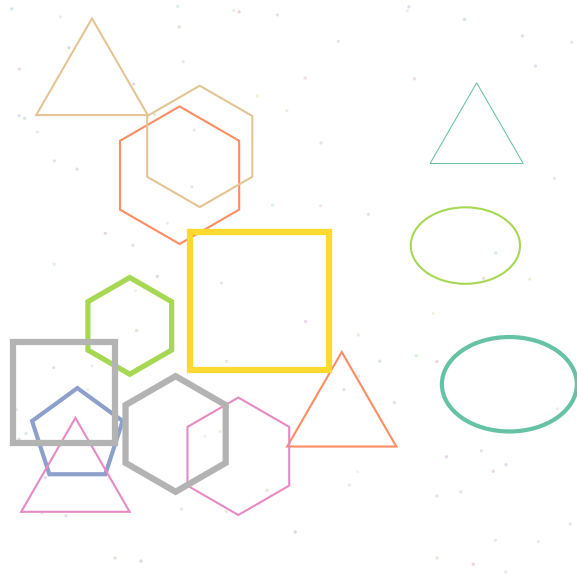[{"shape": "triangle", "thickness": 0.5, "radius": 0.47, "center": [0.825, 0.763]}, {"shape": "oval", "thickness": 2, "radius": 0.58, "center": [0.882, 0.334]}, {"shape": "triangle", "thickness": 1, "radius": 0.55, "center": [0.592, 0.28]}, {"shape": "hexagon", "thickness": 1, "radius": 0.6, "center": [0.311, 0.696]}, {"shape": "pentagon", "thickness": 2, "radius": 0.41, "center": [0.134, 0.245]}, {"shape": "hexagon", "thickness": 1, "radius": 0.51, "center": [0.413, 0.209]}, {"shape": "triangle", "thickness": 1, "radius": 0.54, "center": [0.131, 0.167]}, {"shape": "oval", "thickness": 1, "radius": 0.47, "center": [0.806, 0.574]}, {"shape": "hexagon", "thickness": 2.5, "radius": 0.42, "center": [0.225, 0.435]}, {"shape": "square", "thickness": 3, "radius": 0.6, "center": [0.449, 0.478]}, {"shape": "hexagon", "thickness": 1, "radius": 0.53, "center": [0.346, 0.746]}, {"shape": "triangle", "thickness": 1, "radius": 0.56, "center": [0.159, 0.856]}, {"shape": "square", "thickness": 3, "radius": 0.44, "center": [0.111, 0.319]}, {"shape": "hexagon", "thickness": 3, "radius": 0.5, "center": [0.304, 0.248]}]